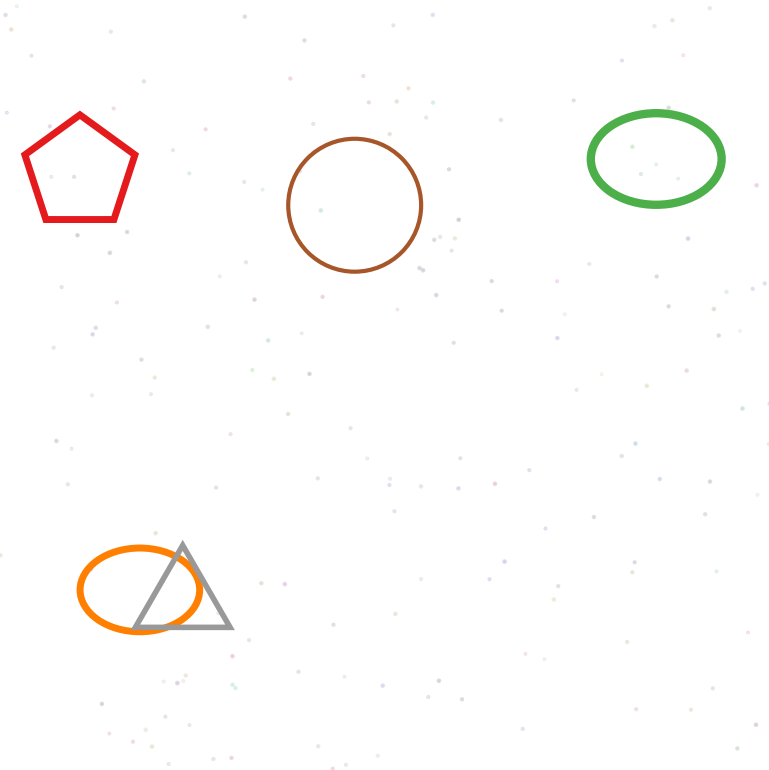[{"shape": "pentagon", "thickness": 2.5, "radius": 0.38, "center": [0.104, 0.776]}, {"shape": "oval", "thickness": 3, "radius": 0.42, "center": [0.852, 0.794]}, {"shape": "oval", "thickness": 2.5, "radius": 0.39, "center": [0.182, 0.234]}, {"shape": "circle", "thickness": 1.5, "radius": 0.43, "center": [0.461, 0.733]}, {"shape": "triangle", "thickness": 2, "radius": 0.36, "center": [0.237, 0.221]}]